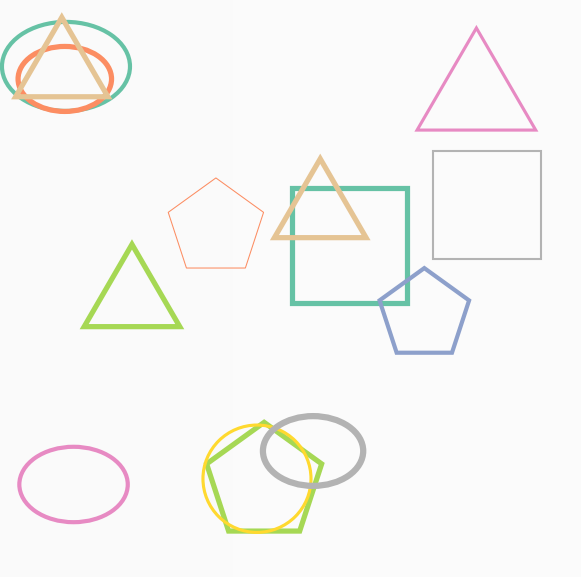[{"shape": "square", "thickness": 2.5, "radius": 0.5, "center": [0.601, 0.574]}, {"shape": "oval", "thickness": 2, "radius": 0.55, "center": [0.114, 0.884]}, {"shape": "oval", "thickness": 2.5, "radius": 0.4, "center": [0.111, 0.862]}, {"shape": "pentagon", "thickness": 0.5, "radius": 0.43, "center": [0.371, 0.605]}, {"shape": "pentagon", "thickness": 2, "radius": 0.4, "center": [0.73, 0.454]}, {"shape": "triangle", "thickness": 1.5, "radius": 0.59, "center": [0.82, 0.833]}, {"shape": "oval", "thickness": 2, "radius": 0.47, "center": [0.127, 0.16]}, {"shape": "pentagon", "thickness": 2.5, "radius": 0.52, "center": [0.454, 0.164]}, {"shape": "triangle", "thickness": 2.5, "radius": 0.47, "center": [0.227, 0.481]}, {"shape": "circle", "thickness": 1.5, "radius": 0.46, "center": [0.442, 0.17]}, {"shape": "triangle", "thickness": 2.5, "radius": 0.46, "center": [0.551, 0.633]}, {"shape": "triangle", "thickness": 2.5, "radius": 0.46, "center": [0.106, 0.877]}, {"shape": "square", "thickness": 1, "radius": 0.46, "center": [0.838, 0.644]}, {"shape": "oval", "thickness": 3, "radius": 0.43, "center": [0.539, 0.218]}]